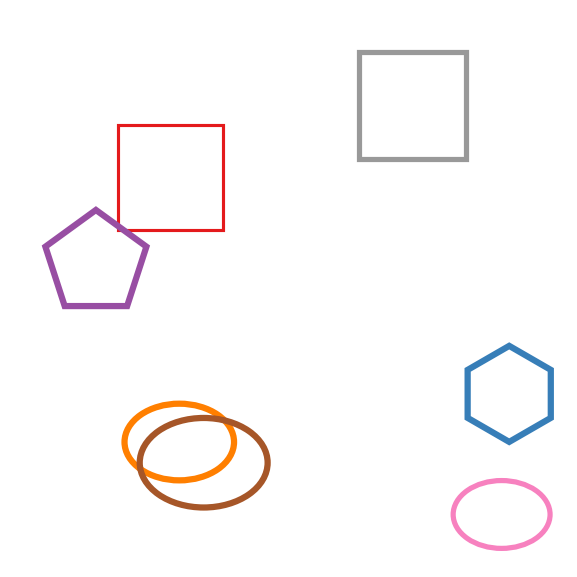[{"shape": "square", "thickness": 1.5, "radius": 0.45, "center": [0.296, 0.692]}, {"shape": "hexagon", "thickness": 3, "radius": 0.42, "center": [0.882, 0.317]}, {"shape": "pentagon", "thickness": 3, "radius": 0.46, "center": [0.166, 0.544]}, {"shape": "oval", "thickness": 3, "radius": 0.47, "center": [0.31, 0.234]}, {"shape": "oval", "thickness": 3, "radius": 0.55, "center": [0.353, 0.198]}, {"shape": "oval", "thickness": 2.5, "radius": 0.42, "center": [0.869, 0.108]}, {"shape": "square", "thickness": 2.5, "radius": 0.46, "center": [0.715, 0.817]}]